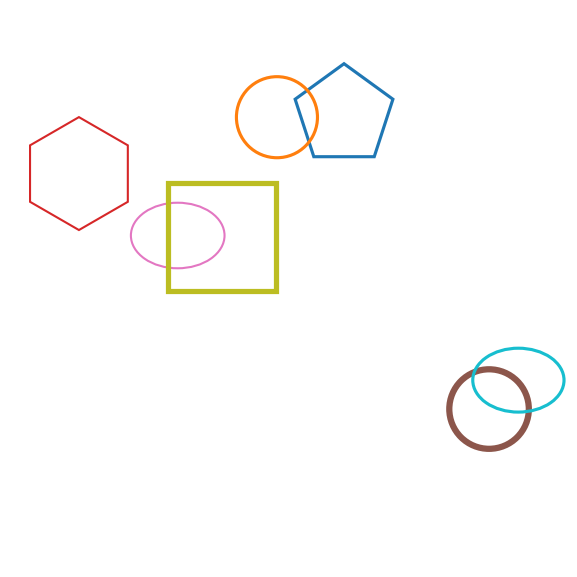[{"shape": "pentagon", "thickness": 1.5, "radius": 0.45, "center": [0.596, 0.8]}, {"shape": "circle", "thickness": 1.5, "radius": 0.35, "center": [0.48, 0.796]}, {"shape": "hexagon", "thickness": 1, "radius": 0.49, "center": [0.137, 0.699]}, {"shape": "circle", "thickness": 3, "radius": 0.34, "center": [0.847, 0.291]}, {"shape": "oval", "thickness": 1, "radius": 0.41, "center": [0.308, 0.591]}, {"shape": "square", "thickness": 2.5, "radius": 0.47, "center": [0.385, 0.589]}, {"shape": "oval", "thickness": 1.5, "radius": 0.4, "center": [0.898, 0.341]}]